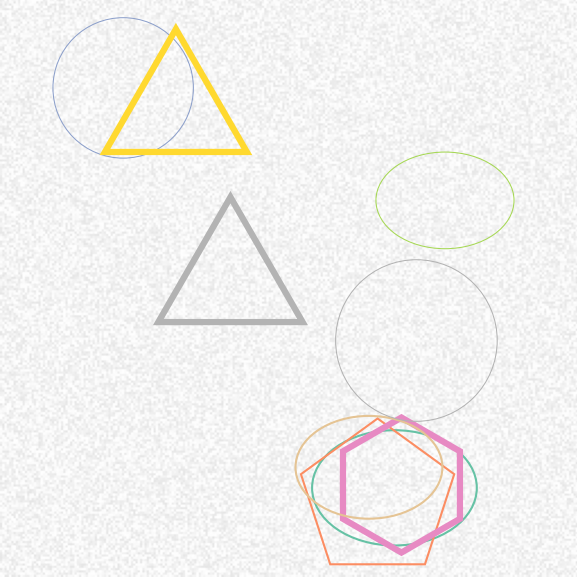[{"shape": "oval", "thickness": 1, "radius": 0.71, "center": [0.683, 0.154]}, {"shape": "pentagon", "thickness": 1, "radius": 0.7, "center": [0.654, 0.135]}, {"shape": "circle", "thickness": 0.5, "radius": 0.61, "center": [0.213, 0.847]}, {"shape": "hexagon", "thickness": 3, "radius": 0.58, "center": [0.695, 0.159]}, {"shape": "oval", "thickness": 0.5, "radius": 0.6, "center": [0.771, 0.652]}, {"shape": "triangle", "thickness": 3, "radius": 0.71, "center": [0.305, 0.807]}, {"shape": "oval", "thickness": 1, "radius": 0.64, "center": [0.639, 0.19]}, {"shape": "circle", "thickness": 0.5, "radius": 0.7, "center": [0.721, 0.409]}, {"shape": "triangle", "thickness": 3, "radius": 0.72, "center": [0.399, 0.514]}]